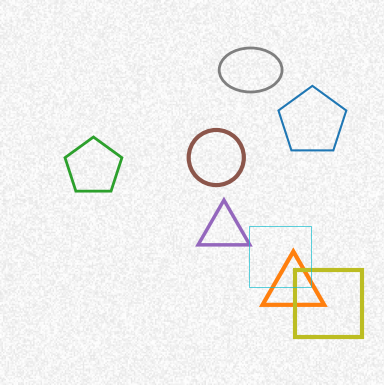[{"shape": "pentagon", "thickness": 1.5, "radius": 0.46, "center": [0.811, 0.684]}, {"shape": "triangle", "thickness": 3, "radius": 0.46, "center": [0.762, 0.254]}, {"shape": "pentagon", "thickness": 2, "radius": 0.39, "center": [0.243, 0.566]}, {"shape": "triangle", "thickness": 2.5, "radius": 0.39, "center": [0.582, 0.403]}, {"shape": "circle", "thickness": 3, "radius": 0.36, "center": [0.562, 0.591]}, {"shape": "oval", "thickness": 2, "radius": 0.41, "center": [0.651, 0.818]}, {"shape": "square", "thickness": 3, "radius": 0.44, "center": [0.854, 0.211]}, {"shape": "square", "thickness": 0.5, "radius": 0.4, "center": [0.727, 0.334]}]